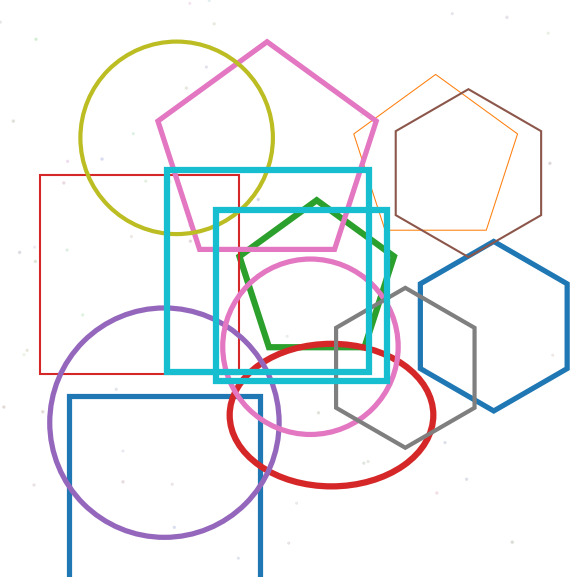[{"shape": "hexagon", "thickness": 2.5, "radius": 0.73, "center": [0.855, 0.434]}, {"shape": "square", "thickness": 2.5, "radius": 0.83, "center": [0.285, 0.147]}, {"shape": "pentagon", "thickness": 0.5, "radius": 0.75, "center": [0.754, 0.721]}, {"shape": "pentagon", "thickness": 3, "radius": 0.7, "center": [0.548, 0.512]}, {"shape": "oval", "thickness": 3, "radius": 0.88, "center": [0.574, 0.28]}, {"shape": "square", "thickness": 1, "radius": 0.86, "center": [0.242, 0.523]}, {"shape": "circle", "thickness": 2.5, "radius": 0.99, "center": [0.285, 0.267]}, {"shape": "hexagon", "thickness": 1, "radius": 0.73, "center": [0.811, 0.699]}, {"shape": "pentagon", "thickness": 2.5, "radius": 0.99, "center": [0.462, 0.728]}, {"shape": "circle", "thickness": 2.5, "radius": 0.76, "center": [0.538, 0.399]}, {"shape": "hexagon", "thickness": 2, "radius": 0.69, "center": [0.702, 0.362]}, {"shape": "circle", "thickness": 2, "radius": 0.83, "center": [0.306, 0.76]}, {"shape": "square", "thickness": 3, "radius": 0.74, "center": [0.522, 0.487]}, {"shape": "square", "thickness": 3, "radius": 0.87, "center": [0.465, 0.53]}]